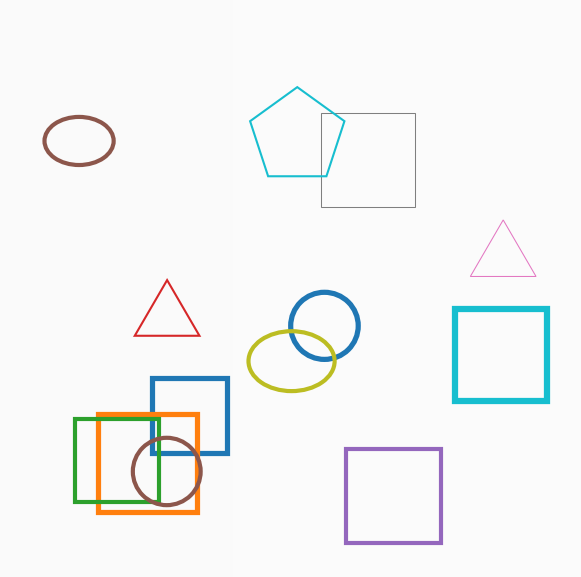[{"shape": "circle", "thickness": 2.5, "radius": 0.29, "center": [0.558, 0.435]}, {"shape": "square", "thickness": 2.5, "radius": 0.32, "center": [0.326, 0.28]}, {"shape": "square", "thickness": 2.5, "radius": 0.43, "center": [0.253, 0.197]}, {"shape": "square", "thickness": 2, "radius": 0.36, "center": [0.202, 0.202]}, {"shape": "triangle", "thickness": 1, "radius": 0.32, "center": [0.288, 0.45]}, {"shape": "square", "thickness": 2, "radius": 0.41, "center": [0.677, 0.141]}, {"shape": "circle", "thickness": 2, "radius": 0.29, "center": [0.287, 0.183]}, {"shape": "oval", "thickness": 2, "radius": 0.3, "center": [0.136, 0.755]}, {"shape": "triangle", "thickness": 0.5, "radius": 0.33, "center": [0.866, 0.553]}, {"shape": "square", "thickness": 0.5, "radius": 0.41, "center": [0.632, 0.722]}, {"shape": "oval", "thickness": 2, "radius": 0.37, "center": [0.502, 0.374]}, {"shape": "square", "thickness": 3, "radius": 0.4, "center": [0.862, 0.384]}, {"shape": "pentagon", "thickness": 1, "radius": 0.43, "center": [0.511, 0.763]}]